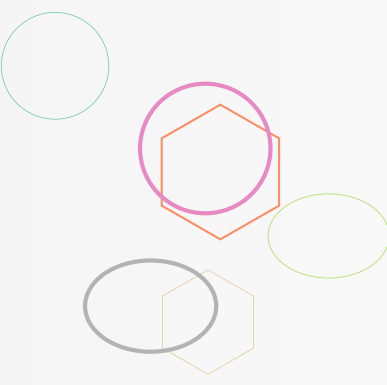[{"shape": "circle", "thickness": 0.5, "radius": 0.69, "center": [0.142, 0.829]}, {"shape": "hexagon", "thickness": 1.5, "radius": 0.87, "center": [0.569, 0.553]}, {"shape": "circle", "thickness": 3, "radius": 0.84, "center": [0.53, 0.614]}, {"shape": "oval", "thickness": 0.5, "radius": 0.78, "center": [0.848, 0.387]}, {"shape": "hexagon", "thickness": 0.5, "radius": 0.68, "center": [0.537, 0.163]}, {"shape": "oval", "thickness": 3, "radius": 0.85, "center": [0.389, 0.205]}]